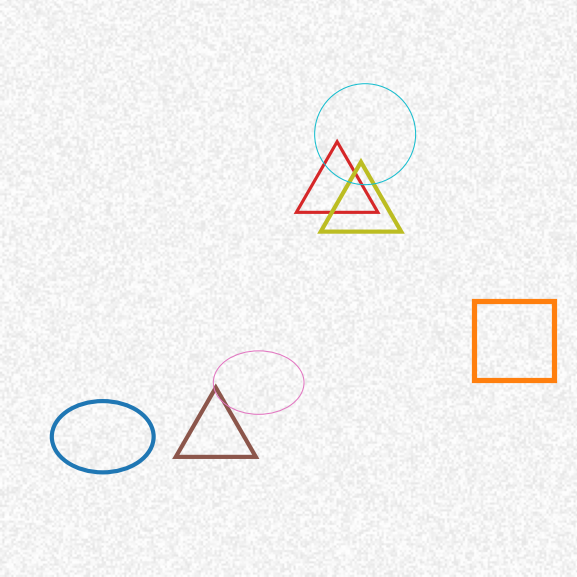[{"shape": "oval", "thickness": 2, "radius": 0.44, "center": [0.178, 0.243]}, {"shape": "square", "thickness": 2.5, "radius": 0.35, "center": [0.891, 0.409]}, {"shape": "triangle", "thickness": 1.5, "radius": 0.41, "center": [0.584, 0.672]}, {"shape": "triangle", "thickness": 2, "radius": 0.4, "center": [0.374, 0.248]}, {"shape": "oval", "thickness": 0.5, "radius": 0.39, "center": [0.448, 0.337]}, {"shape": "triangle", "thickness": 2, "radius": 0.4, "center": [0.625, 0.638]}, {"shape": "circle", "thickness": 0.5, "radius": 0.44, "center": [0.632, 0.767]}]